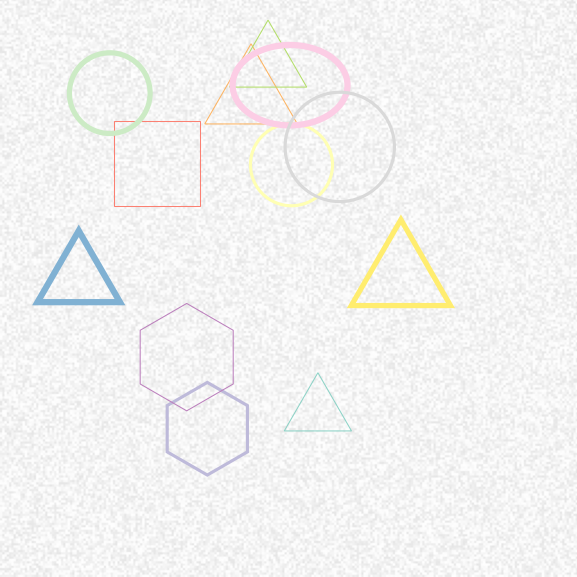[{"shape": "triangle", "thickness": 0.5, "radius": 0.34, "center": [0.55, 0.287]}, {"shape": "circle", "thickness": 1.5, "radius": 0.36, "center": [0.505, 0.714]}, {"shape": "hexagon", "thickness": 1.5, "radius": 0.4, "center": [0.359, 0.257]}, {"shape": "square", "thickness": 0.5, "radius": 0.37, "center": [0.272, 0.715]}, {"shape": "triangle", "thickness": 3, "radius": 0.41, "center": [0.136, 0.517]}, {"shape": "triangle", "thickness": 0.5, "radius": 0.46, "center": [0.435, 0.831]}, {"shape": "triangle", "thickness": 0.5, "radius": 0.39, "center": [0.464, 0.887]}, {"shape": "oval", "thickness": 3, "radius": 0.5, "center": [0.502, 0.852]}, {"shape": "circle", "thickness": 1.5, "radius": 0.47, "center": [0.588, 0.745]}, {"shape": "hexagon", "thickness": 0.5, "radius": 0.46, "center": [0.323, 0.381]}, {"shape": "circle", "thickness": 2.5, "radius": 0.35, "center": [0.19, 0.838]}, {"shape": "triangle", "thickness": 2.5, "radius": 0.5, "center": [0.694, 0.52]}]